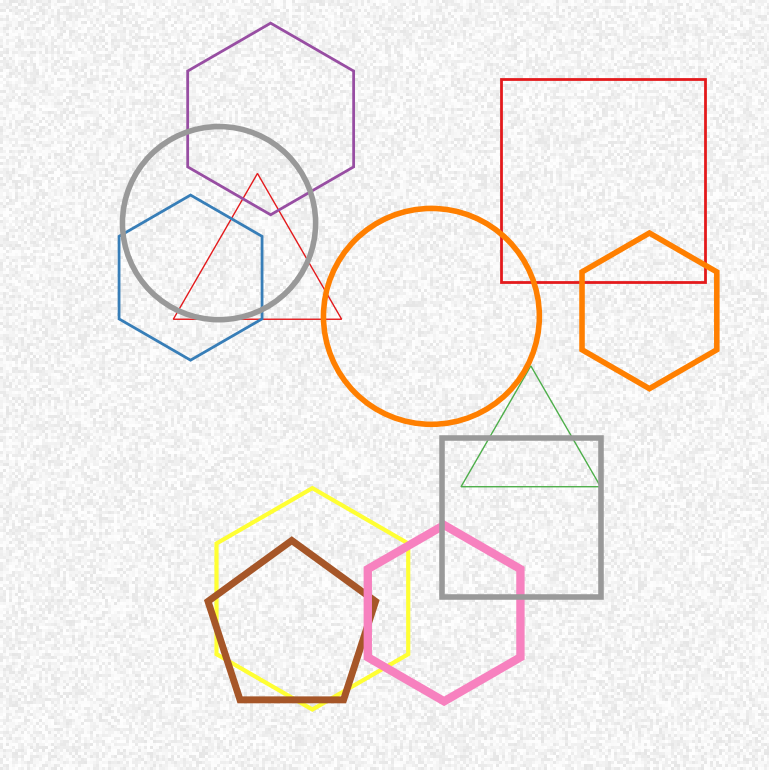[{"shape": "square", "thickness": 1, "radius": 0.66, "center": [0.783, 0.766]}, {"shape": "triangle", "thickness": 0.5, "radius": 0.63, "center": [0.334, 0.649]}, {"shape": "hexagon", "thickness": 1, "radius": 0.54, "center": [0.247, 0.639]}, {"shape": "triangle", "thickness": 0.5, "radius": 0.52, "center": [0.689, 0.42]}, {"shape": "hexagon", "thickness": 1, "radius": 0.62, "center": [0.351, 0.846]}, {"shape": "circle", "thickness": 2, "radius": 0.7, "center": [0.56, 0.589]}, {"shape": "hexagon", "thickness": 2, "radius": 0.51, "center": [0.843, 0.596]}, {"shape": "hexagon", "thickness": 1.5, "radius": 0.72, "center": [0.406, 0.222]}, {"shape": "pentagon", "thickness": 2.5, "radius": 0.57, "center": [0.379, 0.184]}, {"shape": "hexagon", "thickness": 3, "radius": 0.57, "center": [0.577, 0.204]}, {"shape": "circle", "thickness": 2, "radius": 0.63, "center": [0.284, 0.71]}, {"shape": "square", "thickness": 2, "radius": 0.52, "center": [0.677, 0.328]}]